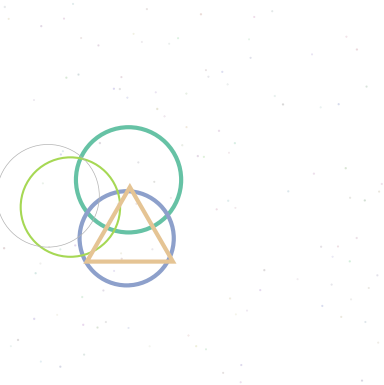[{"shape": "circle", "thickness": 3, "radius": 0.68, "center": [0.334, 0.533]}, {"shape": "circle", "thickness": 3, "radius": 0.61, "center": [0.329, 0.381]}, {"shape": "circle", "thickness": 1.5, "radius": 0.65, "center": [0.183, 0.462]}, {"shape": "triangle", "thickness": 3, "radius": 0.64, "center": [0.337, 0.385]}, {"shape": "circle", "thickness": 0.5, "radius": 0.67, "center": [0.125, 0.491]}]